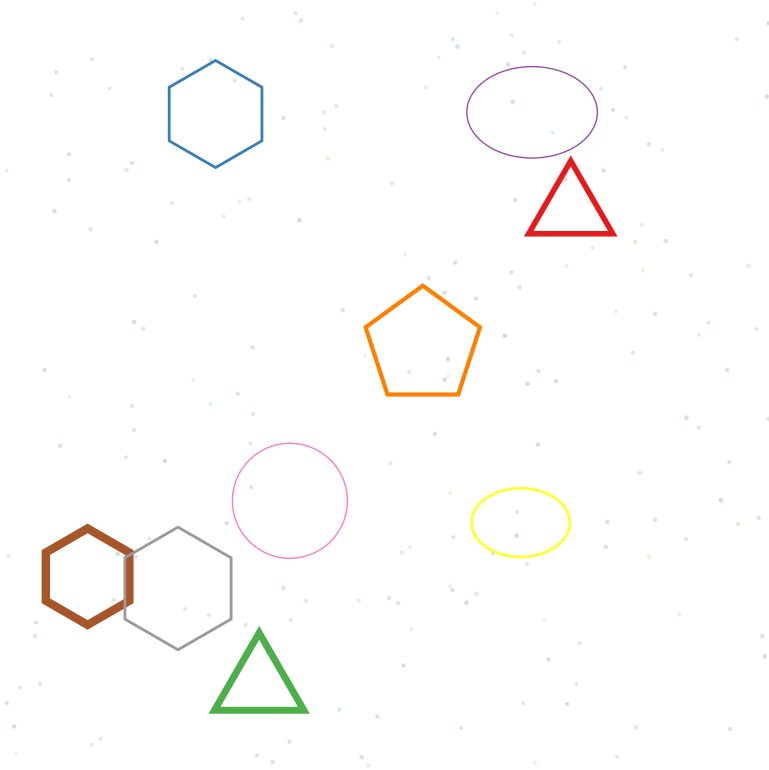[{"shape": "triangle", "thickness": 2, "radius": 0.32, "center": [0.741, 0.728]}, {"shape": "hexagon", "thickness": 1, "radius": 0.35, "center": [0.28, 0.852]}, {"shape": "triangle", "thickness": 2.5, "radius": 0.34, "center": [0.337, 0.111]}, {"shape": "oval", "thickness": 0.5, "radius": 0.42, "center": [0.691, 0.854]}, {"shape": "pentagon", "thickness": 1.5, "radius": 0.39, "center": [0.549, 0.551]}, {"shape": "oval", "thickness": 1, "radius": 0.32, "center": [0.676, 0.321]}, {"shape": "hexagon", "thickness": 3, "radius": 0.31, "center": [0.114, 0.251]}, {"shape": "circle", "thickness": 0.5, "radius": 0.37, "center": [0.376, 0.35]}, {"shape": "hexagon", "thickness": 1, "radius": 0.4, "center": [0.231, 0.236]}]